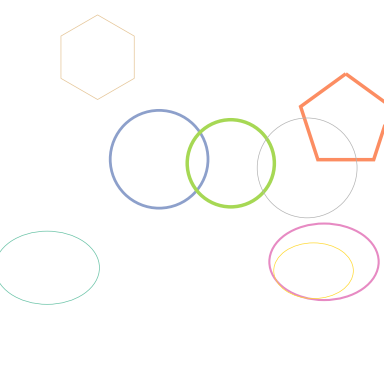[{"shape": "oval", "thickness": 0.5, "radius": 0.68, "center": [0.123, 0.305]}, {"shape": "pentagon", "thickness": 2.5, "radius": 0.62, "center": [0.898, 0.685]}, {"shape": "circle", "thickness": 2, "radius": 0.63, "center": [0.413, 0.586]}, {"shape": "oval", "thickness": 1.5, "radius": 0.71, "center": [0.842, 0.32]}, {"shape": "circle", "thickness": 2.5, "radius": 0.57, "center": [0.599, 0.576]}, {"shape": "oval", "thickness": 0.5, "radius": 0.52, "center": [0.814, 0.297]}, {"shape": "hexagon", "thickness": 0.5, "radius": 0.55, "center": [0.253, 0.851]}, {"shape": "circle", "thickness": 0.5, "radius": 0.65, "center": [0.798, 0.564]}]